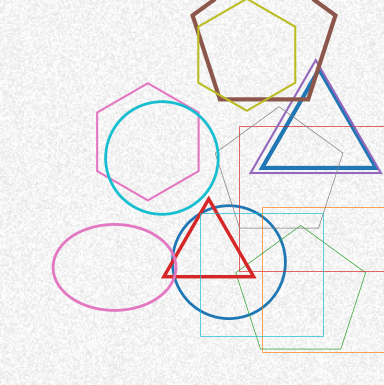[{"shape": "triangle", "thickness": 3, "radius": 0.86, "center": [0.829, 0.649]}, {"shape": "circle", "thickness": 2, "radius": 0.73, "center": [0.595, 0.319]}, {"shape": "square", "thickness": 0.5, "radius": 0.94, "center": [0.868, 0.273]}, {"shape": "pentagon", "thickness": 0.5, "radius": 0.89, "center": [0.781, 0.237]}, {"shape": "square", "thickness": 0.5, "radius": 0.94, "center": [0.809, 0.484]}, {"shape": "triangle", "thickness": 2.5, "radius": 0.67, "center": [0.542, 0.349]}, {"shape": "triangle", "thickness": 1.5, "radius": 0.98, "center": [0.82, 0.648]}, {"shape": "pentagon", "thickness": 3, "radius": 0.98, "center": [0.686, 0.9]}, {"shape": "hexagon", "thickness": 1.5, "radius": 0.76, "center": [0.384, 0.632]}, {"shape": "oval", "thickness": 2, "radius": 0.8, "center": [0.297, 0.305]}, {"shape": "pentagon", "thickness": 0.5, "radius": 0.87, "center": [0.725, 0.549]}, {"shape": "hexagon", "thickness": 1.5, "radius": 0.73, "center": [0.641, 0.858]}, {"shape": "square", "thickness": 0.5, "radius": 0.8, "center": [0.678, 0.288]}, {"shape": "circle", "thickness": 2, "radius": 0.73, "center": [0.421, 0.59]}]